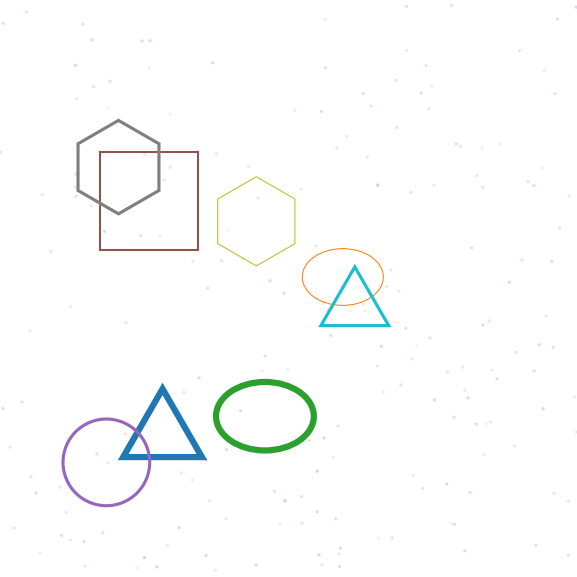[{"shape": "triangle", "thickness": 3, "radius": 0.39, "center": [0.281, 0.247]}, {"shape": "oval", "thickness": 0.5, "radius": 0.35, "center": [0.594, 0.519]}, {"shape": "oval", "thickness": 3, "radius": 0.42, "center": [0.459, 0.278]}, {"shape": "circle", "thickness": 1.5, "radius": 0.38, "center": [0.184, 0.198]}, {"shape": "square", "thickness": 1, "radius": 0.43, "center": [0.258, 0.651]}, {"shape": "hexagon", "thickness": 1.5, "radius": 0.4, "center": [0.205, 0.71]}, {"shape": "hexagon", "thickness": 0.5, "radius": 0.39, "center": [0.444, 0.616]}, {"shape": "triangle", "thickness": 1.5, "radius": 0.34, "center": [0.614, 0.469]}]